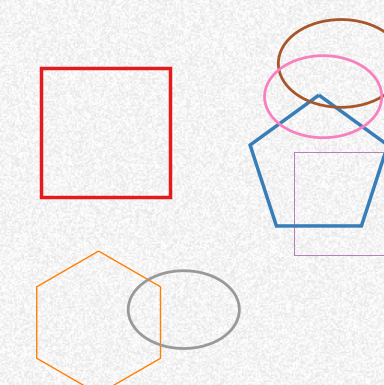[{"shape": "square", "thickness": 2.5, "radius": 0.84, "center": [0.274, 0.656]}, {"shape": "pentagon", "thickness": 2.5, "radius": 0.94, "center": [0.828, 0.565]}, {"shape": "square", "thickness": 0.5, "radius": 0.67, "center": [0.896, 0.472]}, {"shape": "hexagon", "thickness": 1, "radius": 0.93, "center": [0.256, 0.162]}, {"shape": "oval", "thickness": 2, "radius": 0.81, "center": [0.886, 0.835]}, {"shape": "oval", "thickness": 2, "radius": 0.76, "center": [0.839, 0.749]}, {"shape": "oval", "thickness": 2, "radius": 0.72, "center": [0.477, 0.196]}]